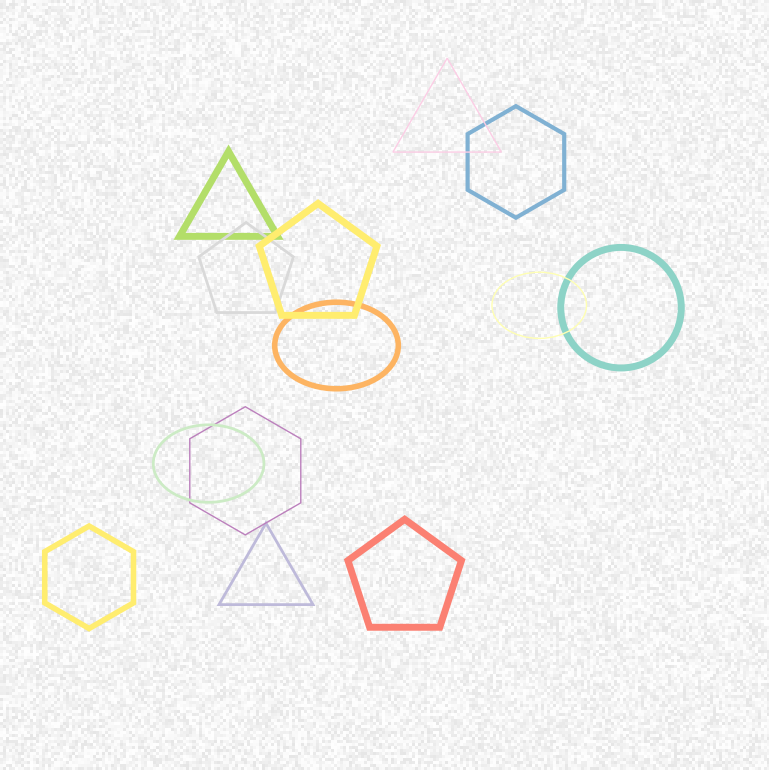[{"shape": "circle", "thickness": 2.5, "radius": 0.39, "center": [0.807, 0.6]}, {"shape": "oval", "thickness": 0.5, "radius": 0.31, "center": [0.7, 0.604]}, {"shape": "triangle", "thickness": 1, "radius": 0.35, "center": [0.345, 0.25]}, {"shape": "pentagon", "thickness": 2.5, "radius": 0.39, "center": [0.526, 0.248]}, {"shape": "hexagon", "thickness": 1.5, "radius": 0.36, "center": [0.67, 0.79]}, {"shape": "oval", "thickness": 2, "radius": 0.4, "center": [0.437, 0.551]}, {"shape": "triangle", "thickness": 2.5, "radius": 0.37, "center": [0.297, 0.73]}, {"shape": "triangle", "thickness": 0.5, "radius": 0.41, "center": [0.581, 0.843]}, {"shape": "pentagon", "thickness": 1, "radius": 0.32, "center": [0.32, 0.646]}, {"shape": "hexagon", "thickness": 0.5, "radius": 0.42, "center": [0.319, 0.389]}, {"shape": "oval", "thickness": 1, "radius": 0.36, "center": [0.271, 0.398]}, {"shape": "hexagon", "thickness": 2, "radius": 0.33, "center": [0.116, 0.25]}, {"shape": "pentagon", "thickness": 2.5, "radius": 0.4, "center": [0.413, 0.655]}]